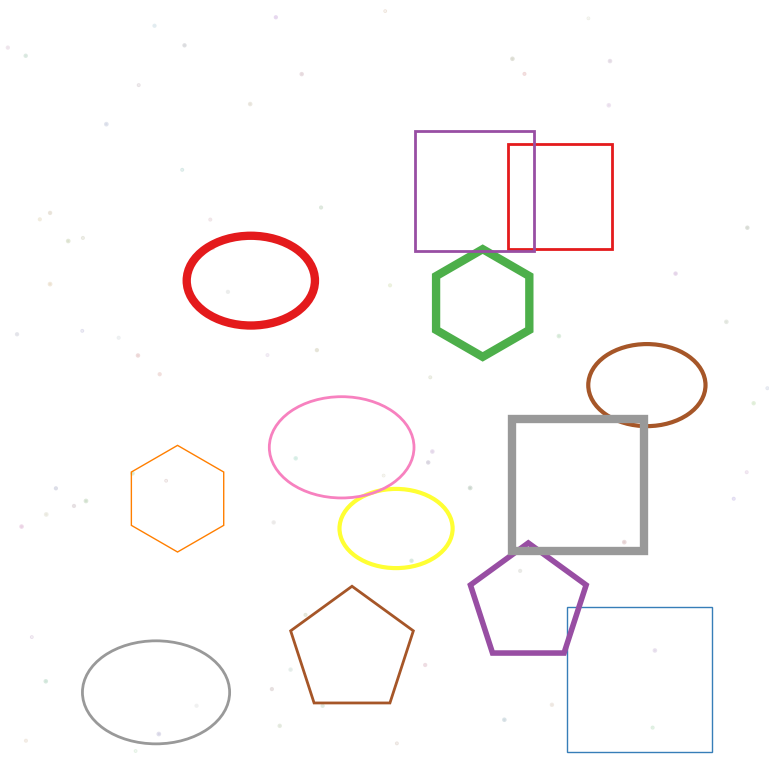[{"shape": "square", "thickness": 1, "radius": 0.34, "center": [0.727, 0.744]}, {"shape": "oval", "thickness": 3, "radius": 0.42, "center": [0.326, 0.636]}, {"shape": "square", "thickness": 0.5, "radius": 0.47, "center": [0.831, 0.118]}, {"shape": "hexagon", "thickness": 3, "radius": 0.35, "center": [0.627, 0.606]}, {"shape": "square", "thickness": 1, "radius": 0.39, "center": [0.616, 0.752]}, {"shape": "pentagon", "thickness": 2, "radius": 0.4, "center": [0.686, 0.216]}, {"shape": "hexagon", "thickness": 0.5, "radius": 0.35, "center": [0.231, 0.352]}, {"shape": "oval", "thickness": 1.5, "radius": 0.37, "center": [0.514, 0.314]}, {"shape": "oval", "thickness": 1.5, "radius": 0.38, "center": [0.84, 0.5]}, {"shape": "pentagon", "thickness": 1, "radius": 0.42, "center": [0.457, 0.155]}, {"shape": "oval", "thickness": 1, "radius": 0.47, "center": [0.444, 0.419]}, {"shape": "oval", "thickness": 1, "radius": 0.48, "center": [0.203, 0.101]}, {"shape": "square", "thickness": 3, "radius": 0.43, "center": [0.751, 0.37]}]